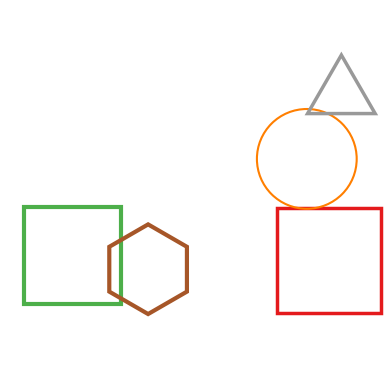[{"shape": "square", "thickness": 2.5, "radius": 0.68, "center": [0.855, 0.323]}, {"shape": "square", "thickness": 3, "radius": 0.63, "center": [0.187, 0.336]}, {"shape": "circle", "thickness": 1.5, "radius": 0.65, "center": [0.797, 0.587]}, {"shape": "hexagon", "thickness": 3, "radius": 0.58, "center": [0.385, 0.301]}, {"shape": "triangle", "thickness": 2.5, "radius": 0.51, "center": [0.887, 0.756]}]